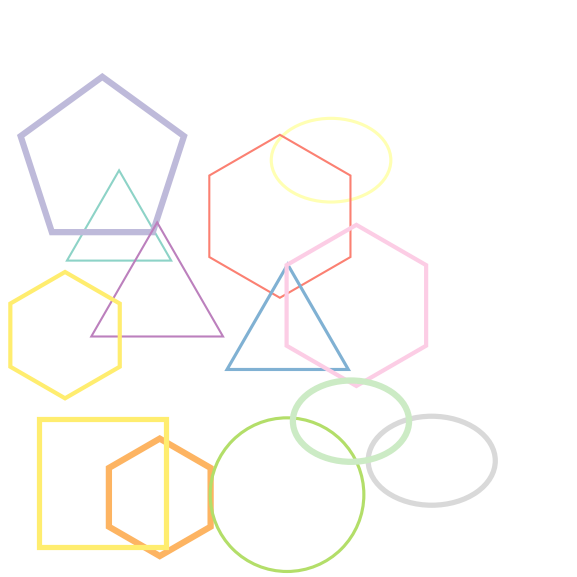[{"shape": "triangle", "thickness": 1, "radius": 0.52, "center": [0.206, 0.6]}, {"shape": "oval", "thickness": 1.5, "radius": 0.52, "center": [0.573, 0.722]}, {"shape": "pentagon", "thickness": 3, "radius": 0.74, "center": [0.177, 0.717]}, {"shape": "hexagon", "thickness": 1, "radius": 0.71, "center": [0.485, 0.625]}, {"shape": "triangle", "thickness": 1.5, "radius": 0.61, "center": [0.498, 0.42]}, {"shape": "hexagon", "thickness": 3, "radius": 0.51, "center": [0.277, 0.138]}, {"shape": "circle", "thickness": 1.5, "radius": 0.67, "center": [0.497, 0.143]}, {"shape": "hexagon", "thickness": 2, "radius": 0.7, "center": [0.617, 0.47]}, {"shape": "oval", "thickness": 2.5, "radius": 0.55, "center": [0.748, 0.201]}, {"shape": "triangle", "thickness": 1, "radius": 0.66, "center": [0.272, 0.482]}, {"shape": "oval", "thickness": 3, "radius": 0.5, "center": [0.608, 0.27]}, {"shape": "square", "thickness": 2.5, "radius": 0.55, "center": [0.177, 0.163]}, {"shape": "hexagon", "thickness": 2, "radius": 0.55, "center": [0.113, 0.419]}]